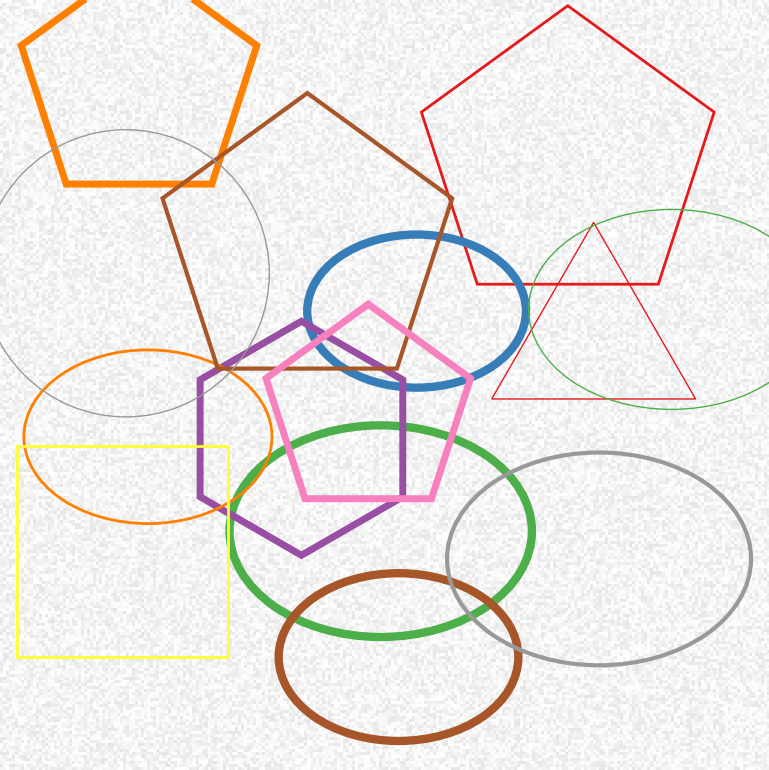[{"shape": "triangle", "thickness": 0.5, "radius": 0.76, "center": [0.771, 0.558]}, {"shape": "pentagon", "thickness": 1, "radius": 1.0, "center": [0.737, 0.793]}, {"shape": "oval", "thickness": 3, "radius": 0.71, "center": [0.541, 0.596]}, {"shape": "oval", "thickness": 3, "radius": 0.98, "center": [0.494, 0.31]}, {"shape": "oval", "thickness": 0.5, "radius": 0.93, "center": [0.872, 0.598]}, {"shape": "hexagon", "thickness": 2.5, "radius": 0.76, "center": [0.392, 0.431]}, {"shape": "oval", "thickness": 1, "radius": 0.81, "center": [0.192, 0.433]}, {"shape": "pentagon", "thickness": 2.5, "radius": 0.8, "center": [0.181, 0.891]}, {"shape": "square", "thickness": 1, "radius": 0.69, "center": [0.159, 0.283]}, {"shape": "pentagon", "thickness": 1.5, "radius": 0.99, "center": [0.399, 0.681]}, {"shape": "oval", "thickness": 3, "radius": 0.78, "center": [0.518, 0.147]}, {"shape": "pentagon", "thickness": 2.5, "radius": 0.7, "center": [0.478, 0.465]}, {"shape": "circle", "thickness": 0.5, "radius": 0.93, "center": [0.163, 0.645]}, {"shape": "oval", "thickness": 1.5, "radius": 0.99, "center": [0.778, 0.274]}]